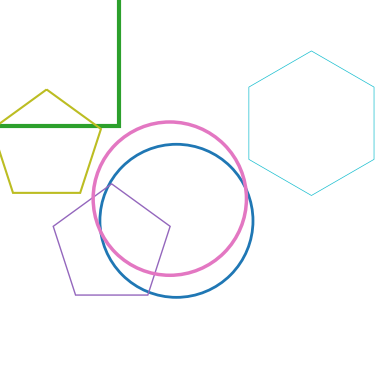[{"shape": "circle", "thickness": 2, "radius": 0.99, "center": [0.458, 0.426]}, {"shape": "square", "thickness": 3, "radius": 0.9, "center": [0.13, 0.853]}, {"shape": "pentagon", "thickness": 1, "radius": 0.8, "center": [0.29, 0.363]}, {"shape": "circle", "thickness": 2.5, "radius": 1.0, "center": [0.441, 0.484]}, {"shape": "pentagon", "thickness": 1.5, "radius": 0.74, "center": [0.121, 0.619]}, {"shape": "hexagon", "thickness": 0.5, "radius": 0.94, "center": [0.809, 0.68]}]